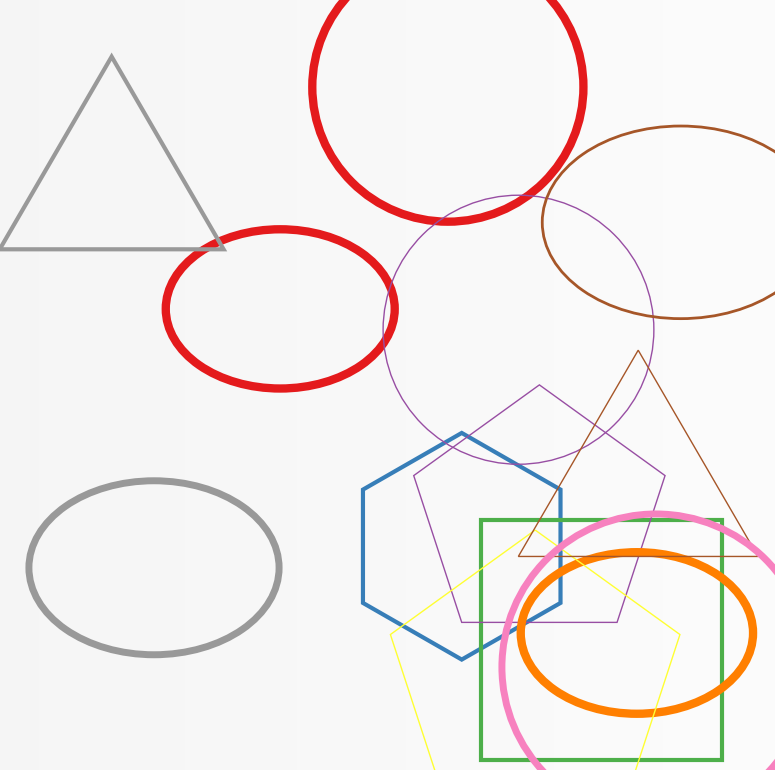[{"shape": "circle", "thickness": 3, "radius": 0.87, "center": [0.578, 0.887]}, {"shape": "oval", "thickness": 3, "radius": 0.74, "center": [0.362, 0.599]}, {"shape": "hexagon", "thickness": 1.5, "radius": 0.74, "center": [0.596, 0.291]}, {"shape": "square", "thickness": 1.5, "radius": 0.78, "center": [0.776, 0.168]}, {"shape": "circle", "thickness": 0.5, "radius": 0.87, "center": [0.669, 0.572]}, {"shape": "pentagon", "thickness": 0.5, "radius": 0.85, "center": [0.696, 0.33]}, {"shape": "oval", "thickness": 3, "radius": 0.75, "center": [0.822, 0.178]}, {"shape": "pentagon", "thickness": 0.5, "radius": 0.98, "center": [0.691, 0.115]}, {"shape": "oval", "thickness": 1, "radius": 0.89, "center": [0.878, 0.711]}, {"shape": "triangle", "thickness": 0.5, "radius": 0.89, "center": [0.823, 0.367]}, {"shape": "circle", "thickness": 2.5, "radius": 0.99, "center": [0.847, 0.134]}, {"shape": "oval", "thickness": 2.5, "radius": 0.81, "center": [0.199, 0.263]}, {"shape": "triangle", "thickness": 1.5, "radius": 0.83, "center": [0.144, 0.76]}]